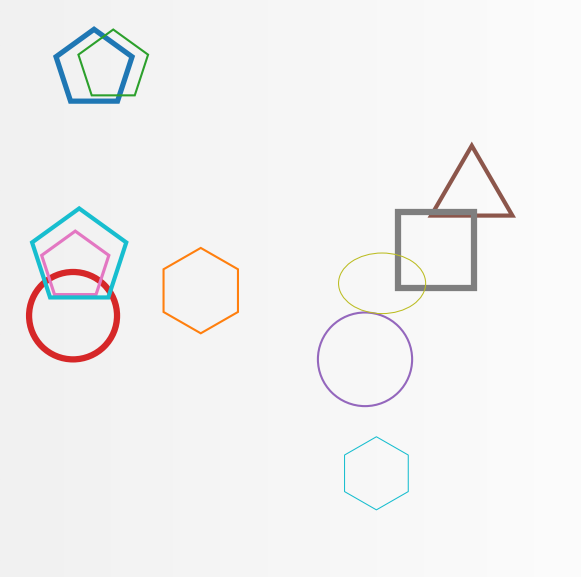[{"shape": "pentagon", "thickness": 2.5, "radius": 0.34, "center": [0.162, 0.88]}, {"shape": "hexagon", "thickness": 1, "radius": 0.37, "center": [0.345, 0.496]}, {"shape": "pentagon", "thickness": 1, "radius": 0.32, "center": [0.195, 0.885]}, {"shape": "circle", "thickness": 3, "radius": 0.38, "center": [0.126, 0.452]}, {"shape": "circle", "thickness": 1, "radius": 0.41, "center": [0.628, 0.377]}, {"shape": "triangle", "thickness": 2, "radius": 0.4, "center": [0.812, 0.666]}, {"shape": "pentagon", "thickness": 1.5, "radius": 0.3, "center": [0.129, 0.538]}, {"shape": "square", "thickness": 3, "radius": 0.33, "center": [0.75, 0.566]}, {"shape": "oval", "thickness": 0.5, "radius": 0.37, "center": [0.657, 0.509]}, {"shape": "pentagon", "thickness": 2, "radius": 0.43, "center": [0.136, 0.553]}, {"shape": "hexagon", "thickness": 0.5, "radius": 0.32, "center": [0.648, 0.18]}]